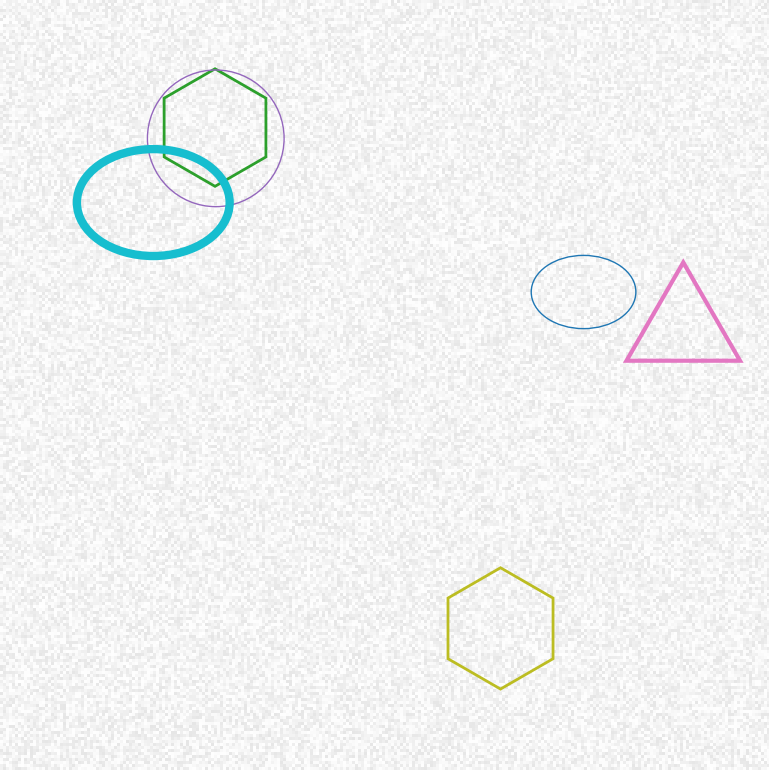[{"shape": "oval", "thickness": 0.5, "radius": 0.34, "center": [0.758, 0.621]}, {"shape": "hexagon", "thickness": 1, "radius": 0.38, "center": [0.279, 0.834]}, {"shape": "circle", "thickness": 0.5, "radius": 0.44, "center": [0.28, 0.82]}, {"shape": "triangle", "thickness": 1.5, "radius": 0.43, "center": [0.887, 0.574]}, {"shape": "hexagon", "thickness": 1, "radius": 0.39, "center": [0.65, 0.184]}, {"shape": "oval", "thickness": 3, "radius": 0.5, "center": [0.199, 0.737]}]